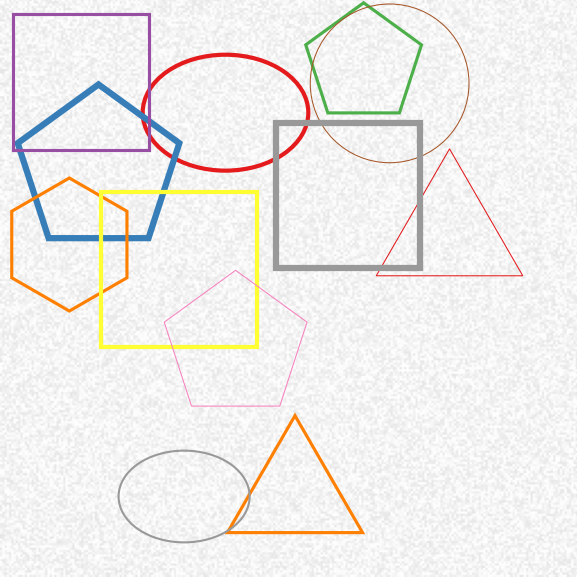[{"shape": "oval", "thickness": 2, "radius": 0.72, "center": [0.39, 0.804]}, {"shape": "triangle", "thickness": 0.5, "radius": 0.73, "center": [0.778, 0.595]}, {"shape": "pentagon", "thickness": 3, "radius": 0.74, "center": [0.171, 0.706]}, {"shape": "pentagon", "thickness": 1.5, "radius": 0.53, "center": [0.63, 0.889]}, {"shape": "square", "thickness": 1.5, "radius": 0.59, "center": [0.141, 0.858]}, {"shape": "triangle", "thickness": 1.5, "radius": 0.68, "center": [0.511, 0.144]}, {"shape": "hexagon", "thickness": 1.5, "radius": 0.58, "center": [0.12, 0.576]}, {"shape": "square", "thickness": 2, "radius": 0.67, "center": [0.31, 0.532]}, {"shape": "circle", "thickness": 0.5, "radius": 0.69, "center": [0.675, 0.855]}, {"shape": "pentagon", "thickness": 0.5, "radius": 0.65, "center": [0.408, 0.401]}, {"shape": "oval", "thickness": 1, "radius": 0.57, "center": [0.319, 0.139]}, {"shape": "square", "thickness": 3, "radius": 0.62, "center": [0.603, 0.661]}]